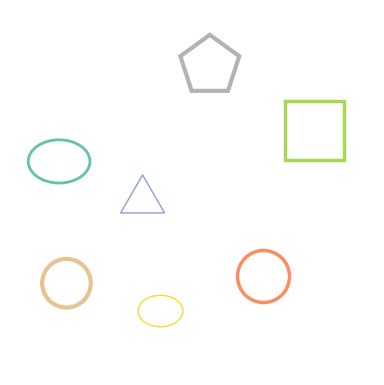[{"shape": "oval", "thickness": 2, "radius": 0.4, "center": [0.154, 0.581]}, {"shape": "circle", "thickness": 2.5, "radius": 0.34, "center": [0.684, 0.282]}, {"shape": "triangle", "thickness": 1, "radius": 0.33, "center": [0.37, 0.48]}, {"shape": "square", "thickness": 2.5, "radius": 0.39, "center": [0.817, 0.662]}, {"shape": "oval", "thickness": 1, "radius": 0.29, "center": [0.417, 0.192]}, {"shape": "circle", "thickness": 3, "radius": 0.32, "center": [0.173, 0.264]}, {"shape": "pentagon", "thickness": 3, "radius": 0.4, "center": [0.545, 0.829]}]